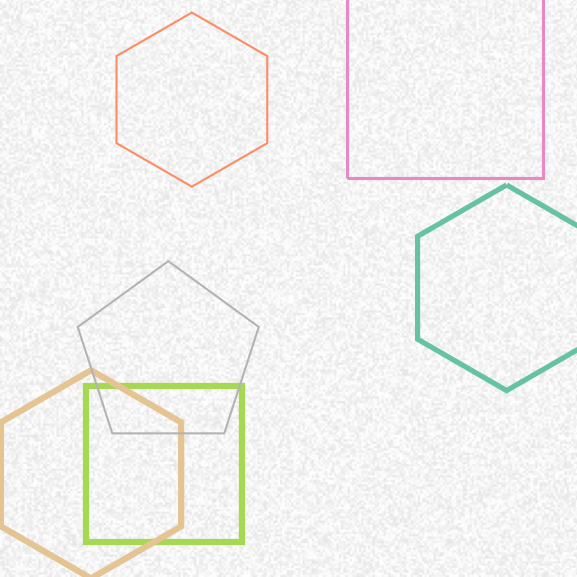[{"shape": "hexagon", "thickness": 2.5, "radius": 0.89, "center": [0.877, 0.501]}, {"shape": "hexagon", "thickness": 1, "radius": 0.75, "center": [0.332, 0.827]}, {"shape": "square", "thickness": 1.5, "radius": 0.85, "center": [0.771, 0.862]}, {"shape": "square", "thickness": 3, "radius": 0.68, "center": [0.284, 0.196]}, {"shape": "hexagon", "thickness": 3, "radius": 0.9, "center": [0.158, 0.178]}, {"shape": "pentagon", "thickness": 1, "radius": 0.82, "center": [0.291, 0.382]}]